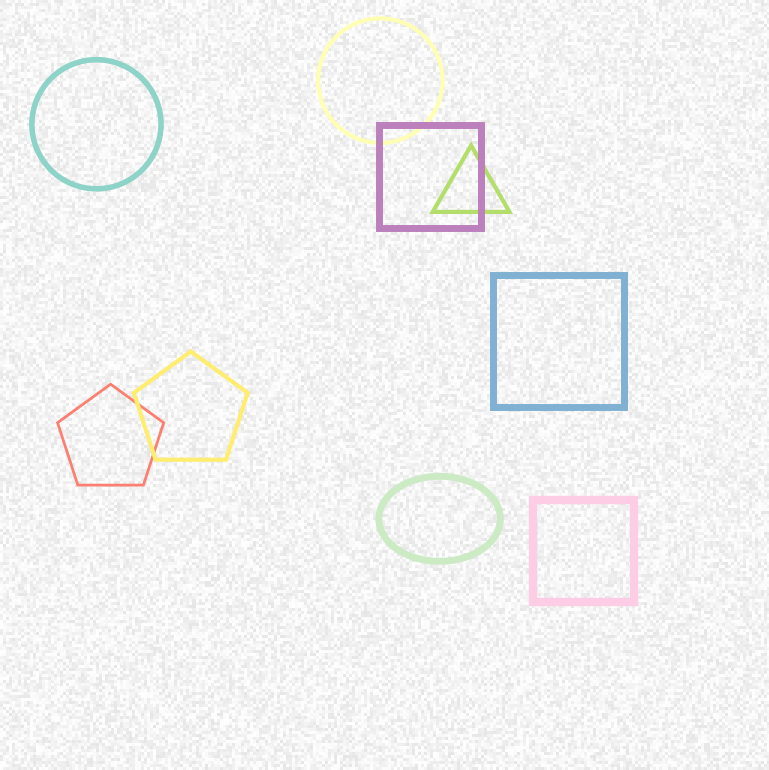[{"shape": "circle", "thickness": 2, "radius": 0.42, "center": [0.125, 0.839]}, {"shape": "circle", "thickness": 1.5, "radius": 0.4, "center": [0.494, 0.895]}, {"shape": "pentagon", "thickness": 1, "radius": 0.36, "center": [0.144, 0.429]}, {"shape": "square", "thickness": 2.5, "radius": 0.43, "center": [0.725, 0.557]}, {"shape": "triangle", "thickness": 1.5, "radius": 0.29, "center": [0.612, 0.754]}, {"shape": "square", "thickness": 3, "radius": 0.33, "center": [0.758, 0.284]}, {"shape": "square", "thickness": 2.5, "radius": 0.33, "center": [0.559, 0.771]}, {"shape": "oval", "thickness": 2.5, "radius": 0.39, "center": [0.571, 0.326]}, {"shape": "pentagon", "thickness": 1.5, "radius": 0.39, "center": [0.248, 0.466]}]